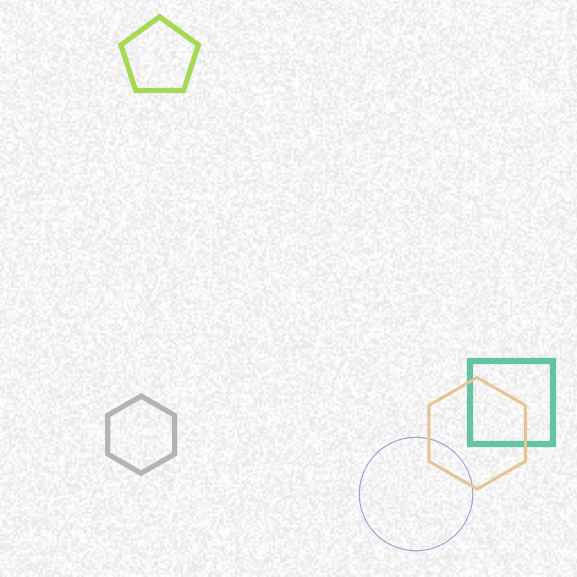[{"shape": "square", "thickness": 3, "radius": 0.36, "center": [0.886, 0.303]}, {"shape": "circle", "thickness": 0.5, "radius": 0.49, "center": [0.72, 0.144]}, {"shape": "pentagon", "thickness": 2.5, "radius": 0.35, "center": [0.276, 0.9]}, {"shape": "hexagon", "thickness": 1.5, "radius": 0.48, "center": [0.826, 0.249]}, {"shape": "hexagon", "thickness": 2.5, "radius": 0.33, "center": [0.244, 0.246]}]